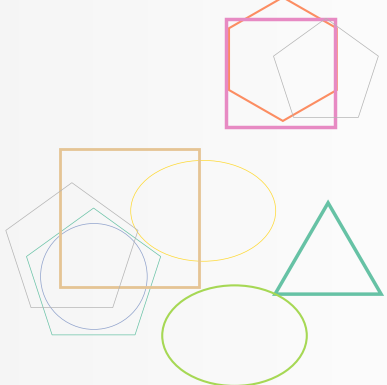[{"shape": "pentagon", "thickness": 0.5, "radius": 0.91, "center": [0.241, 0.278]}, {"shape": "triangle", "thickness": 2.5, "radius": 0.79, "center": [0.847, 0.315]}, {"shape": "hexagon", "thickness": 1.5, "radius": 0.8, "center": [0.73, 0.846]}, {"shape": "circle", "thickness": 0.5, "radius": 0.69, "center": [0.242, 0.282]}, {"shape": "square", "thickness": 2.5, "radius": 0.7, "center": [0.724, 0.811]}, {"shape": "oval", "thickness": 1.5, "radius": 0.93, "center": [0.605, 0.128]}, {"shape": "oval", "thickness": 0.5, "radius": 0.94, "center": [0.524, 0.452]}, {"shape": "square", "thickness": 2, "radius": 0.89, "center": [0.333, 0.435]}, {"shape": "pentagon", "thickness": 0.5, "radius": 0.71, "center": [0.841, 0.81]}, {"shape": "pentagon", "thickness": 0.5, "radius": 0.9, "center": [0.186, 0.346]}]